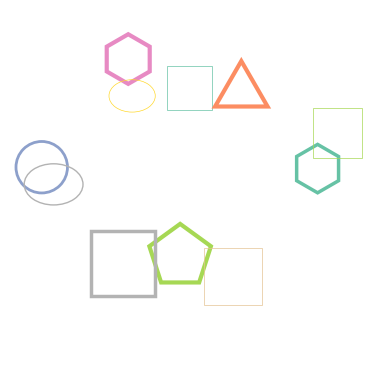[{"shape": "square", "thickness": 0.5, "radius": 0.29, "center": [0.492, 0.771]}, {"shape": "hexagon", "thickness": 2.5, "radius": 0.31, "center": [0.825, 0.562]}, {"shape": "triangle", "thickness": 3, "radius": 0.39, "center": [0.627, 0.763]}, {"shape": "circle", "thickness": 2, "radius": 0.33, "center": [0.108, 0.566]}, {"shape": "hexagon", "thickness": 3, "radius": 0.32, "center": [0.333, 0.847]}, {"shape": "pentagon", "thickness": 3, "radius": 0.42, "center": [0.468, 0.334]}, {"shape": "square", "thickness": 0.5, "radius": 0.32, "center": [0.877, 0.654]}, {"shape": "oval", "thickness": 0.5, "radius": 0.3, "center": [0.343, 0.751]}, {"shape": "square", "thickness": 0.5, "radius": 0.38, "center": [0.604, 0.282]}, {"shape": "square", "thickness": 2.5, "radius": 0.42, "center": [0.32, 0.315]}, {"shape": "oval", "thickness": 1, "radius": 0.38, "center": [0.139, 0.521]}]